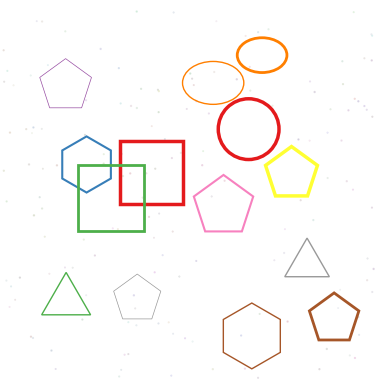[{"shape": "square", "thickness": 2.5, "radius": 0.41, "center": [0.394, 0.553]}, {"shape": "circle", "thickness": 2.5, "radius": 0.39, "center": [0.646, 0.665]}, {"shape": "hexagon", "thickness": 1.5, "radius": 0.36, "center": [0.225, 0.573]}, {"shape": "square", "thickness": 2, "radius": 0.43, "center": [0.288, 0.486]}, {"shape": "triangle", "thickness": 1, "radius": 0.37, "center": [0.172, 0.219]}, {"shape": "pentagon", "thickness": 0.5, "radius": 0.35, "center": [0.17, 0.777]}, {"shape": "oval", "thickness": 2, "radius": 0.32, "center": [0.681, 0.857]}, {"shape": "oval", "thickness": 1, "radius": 0.4, "center": [0.554, 0.785]}, {"shape": "pentagon", "thickness": 2.5, "radius": 0.35, "center": [0.757, 0.548]}, {"shape": "pentagon", "thickness": 2, "radius": 0.34, "center": [0.868, 0.172]}, {"shape": "hexagon", "thickness": 1, "radius": 0.43, "center": [0.654, 0.127]}, {"shape": "pentagon", "thickness": 1.5, "radius": 0.41, "center": [0.581, 0.465]}, {"shape": "triangle", "thickness": 1, "radius": 0.33, "center": [0.798, 0.315]}, {"shape": "pentagon", "thickness": 0.5, "radius": 0.32, "center": [0.356, 0.224]}]